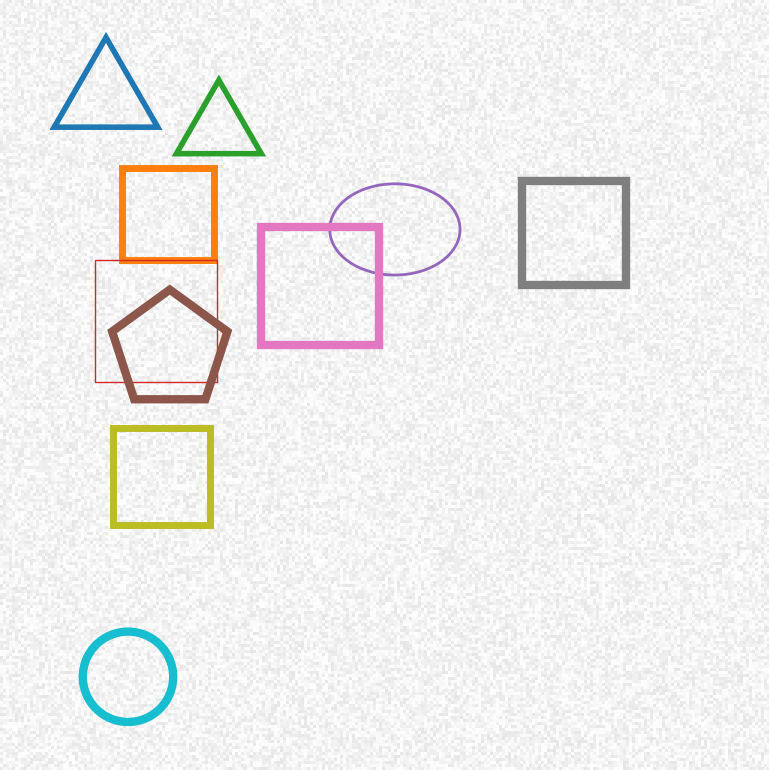[{"shape": "triangle", "thickness": 2, "radius": 0.39, "center": [0.138, 0.874]}, {"shape": "square", "thickness": 2.5, "radius": 0.3, "center": [0.218, 0.722]}, {"shape": "triangle", "thickness": 2, "radius": 0.32, "center": [0.284, 0.832]}, {"shape": "square", "thickness": 0.5, "radius": 0.4, "center": [0.202, 0.583]}, {"shape": "oval", "thickness": 1, "radius": 0.42, "center": [0.513, 0.702]}, {"shape": "pentagon", "thickness": 3, "radius": 0.39, "center": [0.22, 0.545]}, {"shape": "square", "thickness": 3, "radius": 0.38, "center": [0.415, 0.628]}, {"shape": "square", "thickness": 3, "radius": 0.34, "center": [0.746, 0.698]}, {"shape": "square", "thickness": 2.5, "radius": 0.32, "center": [0.21, 0.381]}, {"shape": "circle", "thickness": 3, "radius": 0.29, "center": [0.166, 0.121]}]